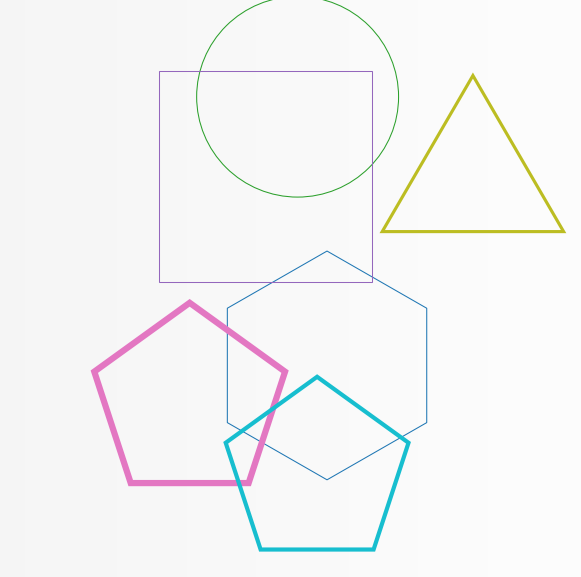[{"shape": "hexagon", "thickness": 0.5, "radius": 0.99, "center": [0.563, 0.366]}, {"shape": "circle", "thickness": 0.5, "radius": 0.87, "center": [0.512, 0.832]}, {"shape": "square", "thickness": 0.5, "radius": 0.92, "center": [0.457, 0.693]}, {"shape": "pentagon", "thickness": 3, "radius": 0.86, "center": [0.326, 0.302]}, {"shape": "triangle", "thickness": 1.5, "radius": 0.9, "center": [0.814, 0.688]}, {"shape": "pentagon", "thickness": 2, "radius": 0.83, "center": [0.546, 0.181]}]